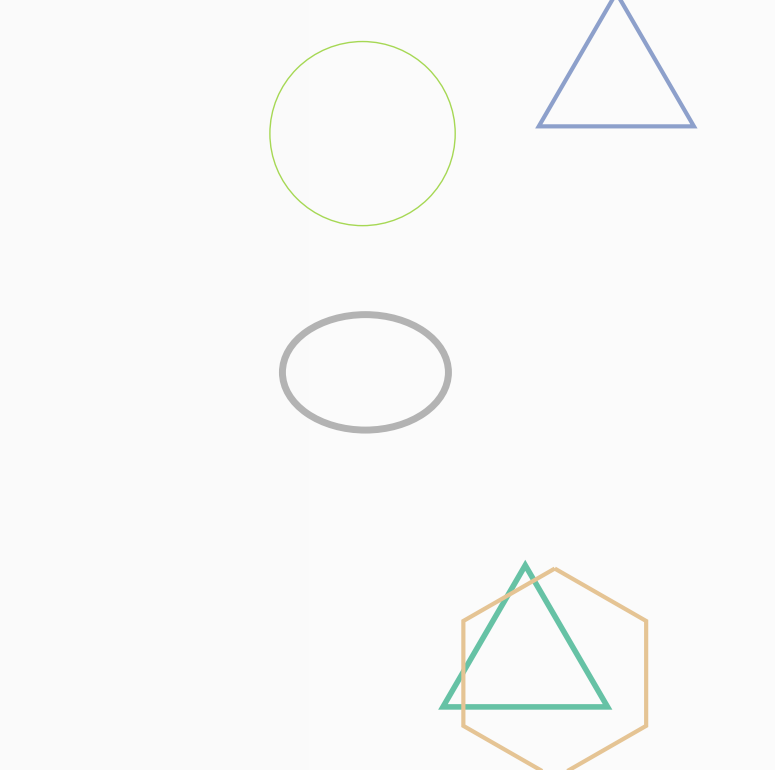[{"shape": "triangle", "thickness": 2, "radius": 0.61, "center": [0.678, 0.143]}, {"shape": "triangle", "thickness": 1.5, "radius": 0.58, "center": [0.795, 0.894]}, {"shape": "circle", "thickness": 0.5, "radius": 0.6, "center": [0.468, 0.827]}, {"shape": "hexagon", "thickness": 1.5, "radius": 0.68, "center": [0.716, 0.125]}, {"shape": "oval", "thickness": 2.5, "radius": 0.54, "center": [0.472, 0.516]}]